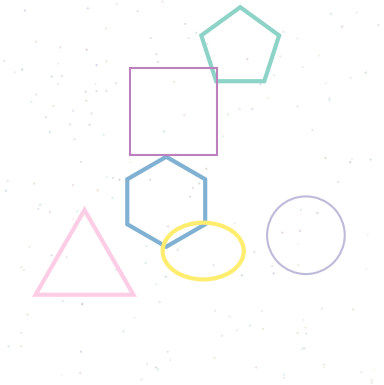[{"shape": "pentagon", "thickness": 3, "radius": 0.53, "center": [0.624, 0.875]}, {"shape": "circle", "thickness": 1.5, "radius": 0.5, "center": [0.795, 0.389]}, {"shape": "hexagon", "thickness": 3, "radius": 0.58, "center": [0.432, 0.476]}, {"shape": "triangle", "thickness": 3, "radius": 0.73, "center": [0.219, 0.308]}, {"shape": "square", "thickness": 1.5, "radius": 0.56, "center": [0.45, 0.711]}, {"shape": "oval", "thickness": 3, "radius": 0.53, "center": [0.528, 0.348]}]